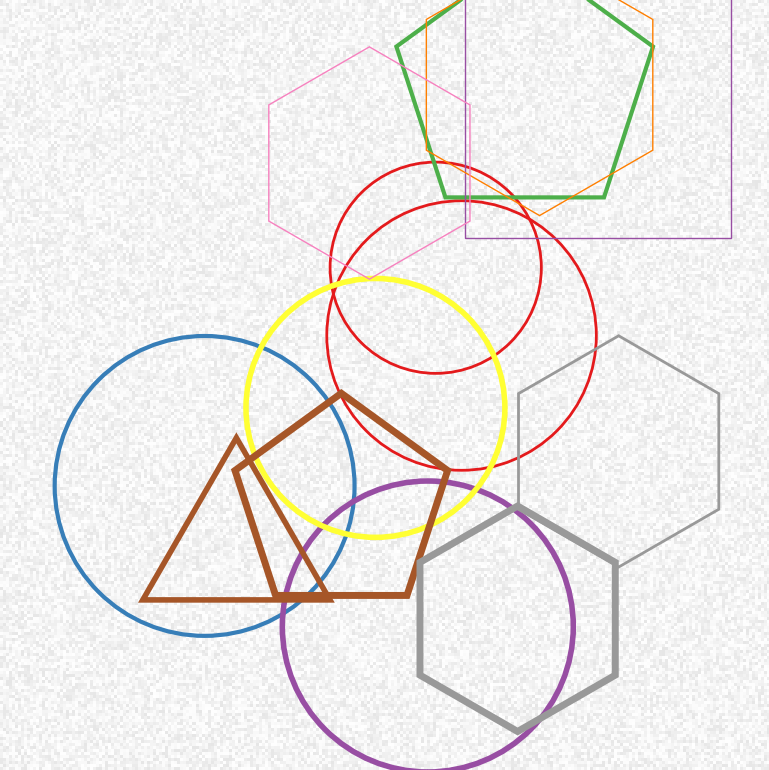[{"shape": "circle", "thickness": 1, "radius": 0.69, "center": [0.566, 0.652]}, {"shape": "circle", "thickness": 1, "radius": 0.88, "center": [0.599, 0.564]}, {"shape": "circle", "thickness": 1.5, "radius": 0.97, "center": [0.266, 0.369]}, {"shape": "pentagon", "thickness": 1.5, "radius": 0.88, "center": [0.681, 0.885]}, {"shape": "square", "thickness": 0.5, "radius": 0.86, "center": [0.776, 0.864]}, {"shape": "circle", "thickness": 2, "radius": 0.94, "center": [0.556, 0.186]}, {"shape": "hexagon", "thickness": 0.5, "radius": 0.85, "center": [0.701, 0.89]}, {"shape": "circle", "thickness": 2, "radius": 0.84, "center": [0.488, 0.47]}, {"shape": "triangle", "thickness": 2, "radius": 0.7, "center": [0.307, 0.291]}, {"shape": "pentagon", "thickness": 2.5, "radius": 0.73, "center": [0.443, 0.344]}, {"shape": "hexagon", "thickness": 0.5, "radius": 0.75, "center": [0.48, 0.788]}, {"shape": "hexagon", "thickness": 2.5, "radius": 0.73, "center": [0.672, 0.196]}, {"shape": "hexagon", "thickness": 1, "radius": 0.75, "center": [0.803, 0.414]}]